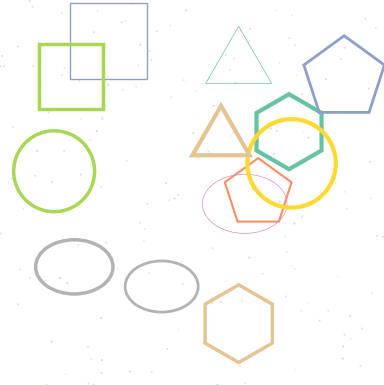[{"shape": "hexagon", "thickness": 3, "radius": 0.49, "center": [0.751, 0.658]}, {"shape": "triangle", "thickness": 0.5, "radius": 0.49, "center": [0.62, 0.833]}, {"shape": "pentagon", "thickness": 1.5, "radius": 0.46, "center": [0.671, 0.498]}, {"shape": "pentagon", "thickness": 2, "radius": 0.55, "center": [0.894, 0.797]}, {"shape": "square", "thickness": 1, "radius": 0.5, "center": [0.281, 0.894]}, {"shape": "oval", "thickness": 0.5, "radius": 0.55, "center": [0.636, 0.471]}, {"shape": "circle", "thickness": 2.5, "radius": 0.53, "center": [0.141, 0.555]}, {"shape": "square", "thickness": 2.5, "radius": 0.42, "center": [0.184, 0.801]}, {"shape": "circle", "thickness": 3, "radius": 0.57, "center": [0.757, 0.576]}, {"shape": "hexagon", "thickness": 2.5, "radius": 0.5, "center": [0.62, 0.159]}, {"shape": "triangle", "thickness": 3, "radius": 0.43, "center": [0.574, 0.64]}, {"shape": "oval", "thickness": 2.5, "radius": 0.5, "center": [0.193, 0.307]}, {"shape": "oval", "thickness": 2, "radius": 0.47, "center": [0.42, 0.256]}]